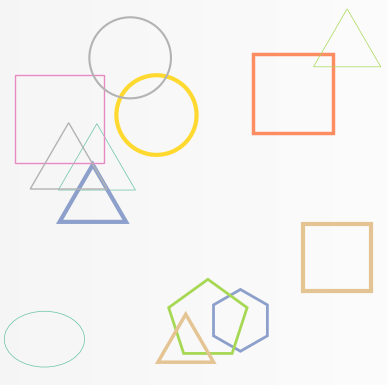[{"shape": "oval", "thickness": 0.5, "radius": 0.52, "center": [0.115, 0.119]}, {"shape": "triangle", "thickness": 0.5, "radius": 0.57, "center": [0.25, 0.564]}, {"shape": "square", "thickness": 2.5, "radius": 0.51, "center": [0.756, 0.757]}, {"shape": "hexagon", "thickness": 2, "radius": 0.4, "center": [0.62, 0.168]}, {"shape": "triangle", "thickness": 3, "radius": 0.5, "center": [0.24, 0.473]}, {"shape": "square", "thickness": 1, "radius": 0.57, "center": [0.154, 0.692]}, {"shape": "triangle", "thickness": 0.5, "radius": 0.5, "center": [0.896, 0.877]}, {"shape": "pentagon", "thickness": 2, "radius": 0.53, "center": [0.536, 0.168]}, {"shape": "circle", "thickness": 3, "radius": 0.52, "center": [0.404, 0.701]}, {"shape": "triangle", "thickness": 2.5, "radius": 0.41, "center": [0.479, 0.101]}, {"shape": "square", "thickness": 3, "radius": 0.44, "center": [0.87, 0.331]}, {"shape": "triangle", "thickness": 1, "radius": 0.57, "center": [0.177, 0.566]}, {"shape": "circle", "thickness": 1.5, "radius": 0.53, "center": [0.336, 0.85]}]